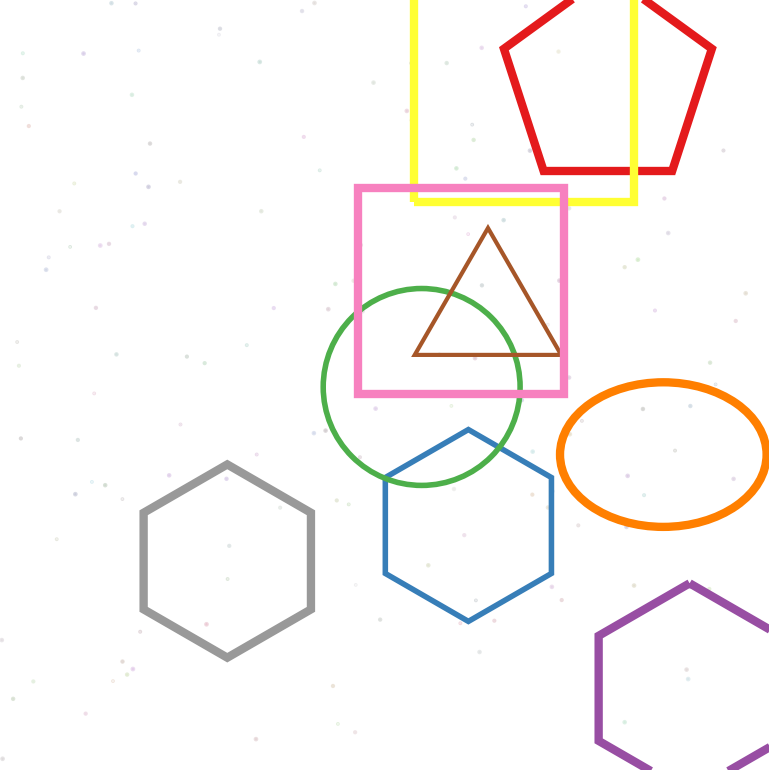[{"shape": "pentagon", "thickness": 3, "radius": 0.71, "center": [0.789, 0.893]}, {"shape": "hexagon", "thickness": 2, "radius": 0.62, "center": [0.608, 0.318]}, {"shape": "circle", "thickness": 2, "radius": 0.64, "center": [0.548, 0.497]}, {"shape": "hexagon", "thickness": 3, "radius": 0.68, "center": [0.896, 0.106]}, {"shape": "oval", "thickness": 3, "radius": 0.67, "center": [0.861, 0.41]}, {"shape": "square", "thickness": 3, "radius": 0.71, "center": [0.681, 0.88]}, {"shape": "triangle", "thickness": 1.5, "radius": 0.55, "center": [0.634, 0.594]}, {"shape": "square", "thickness": 3, "radius": 0.67, "center": [0.599, 0.622]}, {"shape": "hexagon", "thickness": 3, "radius": 0.63, "center": [0.295, 0.271]}]